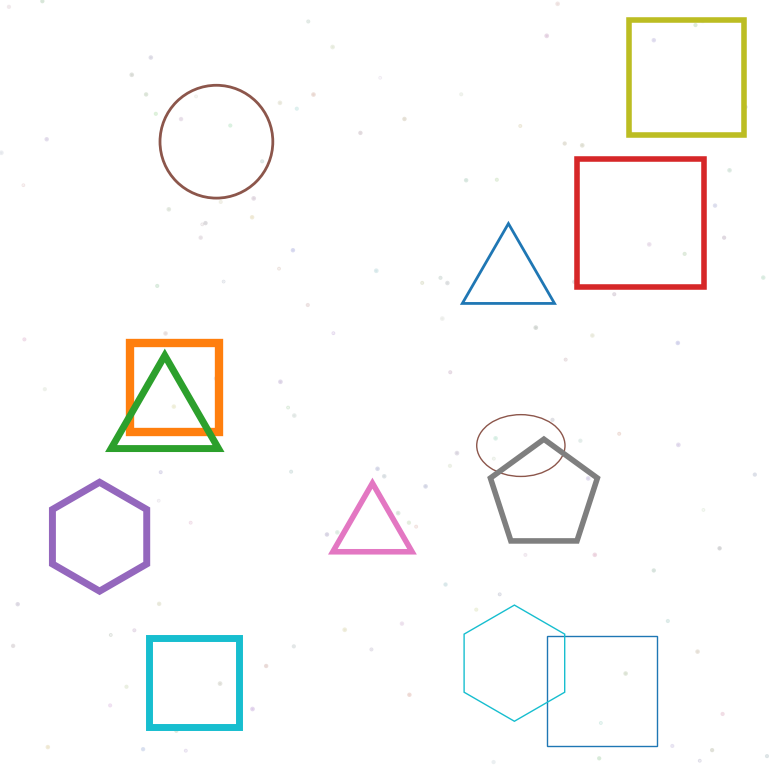[{"shape": "triangle", "thickness": 1, "radius": 0.35, "center": [0.66, 0.64]}, {"shape": "square", "thickness": 0.5, "radius": 0.36, "center": [0.781, 0.102]}, {"shape": "square", "thickness": 3, "radius": 0.29, "center": [0.226, 0.497]}, {"shape": "triangle", "thickness": 2.5, "radius": 0.4, "center": [0.214, 0.458]}, {"shape": "square", "thickness": 2, "radius": 0.41, "center": [0.832, 0.71]}, {"shape": "hexagon", "thickness": 2.5, "radius": 0.35, "center": [0.129, 0.303]}, {"shape": "oval", "thickness": 0.5, "radius": 0.29, "center": [0.676, 0.421]}, {"shape": "circle", "thickness": 1, "radius": 0.37, "center": [0.281, 0.816]}, {"shape": "triangle", "thickness": 2, "radius": 0.3, "center": [0.484, 0.313]}, {"shape": "pentagon", "thickness": 2, "radius": 0.37, "center": [0.706, 0.357]}, {"shape": "square", "thickness": 2, "radius": 0.37, "center": [0.892, 0.899]}, {"shape": "hexagon", "thickness": 0.5, "radius": 0.38, "center": [0.668, 0.139]}, {"shape": "square", "thickness": 2.5, "radius": 0.29, "center": [0.252, 0.113]}]